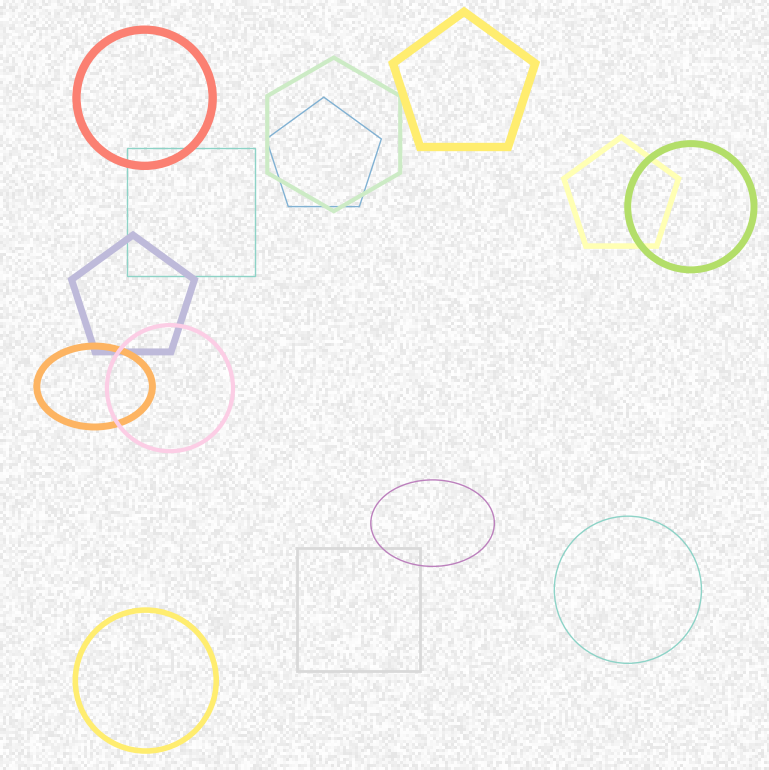[{"shape": "square", "thickness": 0.5, "radius": 0.41, "center": [0.248, 0.725]}, {"shape": "circle", "thickness": 0.5, "radius": 0.48, "center": [0.815, 0.234]}, {"shape": "pentagon", "thickness": 2, "radius": 0.39, "center": [0.807, 0.744]}, {"shape": "pentagon", "thickness": 2.5, "radius": 0.42, "center": [0.173, 0.611]}, {"shape": "circle", "thickness": 3, "radius": 0.44, "center": [0.188, 0.873]}, {"shape": "pentagon", "thickness": 0.5, "radius": 0.39, "center": [0.421, 0.795]}, {"shape": "oval", "thickness": 2.5, "radius": 0.38, "center": [0.123, 0.498]}, {"shape": "circle", "thickness": 2.5, "radius": 0.41, "center": [0.897, 0.732]}, {"shape": "circle", "thickness": 1.5, "radius": 0.41, "center": [0.221, 0.496]}, {"shape": "square", "thickness": 1, "radius": 0.4, "center": [0.465, 0.209]}, {"shape": "oval", "thickness": 0.5, "radius": 0.4, "center": [0.562, 0.321]}, {"shape": "hexagon", "thickness": 1.5, "radius": 0.5, "center": [0.433, 0.825]}, {"shape": "pentagon", "thickness": 3, "radius": 0.49, "center": [0.603, 0.888]}, {"shape": "circle", "thickness": 2, "radius": 0.46, "center": [0.189, 0.116]}]